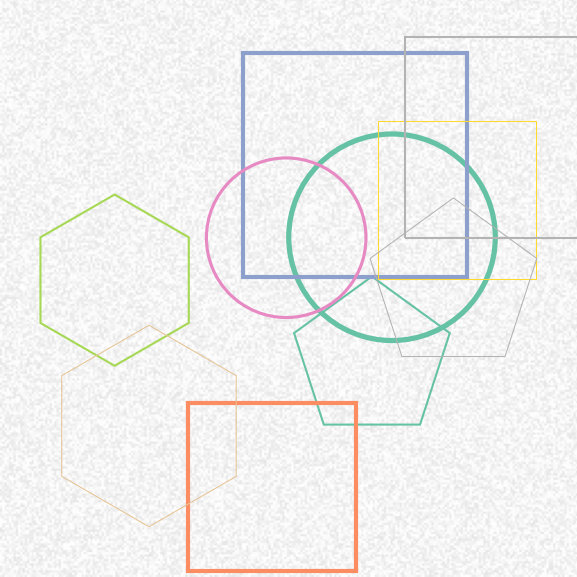[{"shape": "circle", "thickness": 2.5, "radius": 0.89, "center": [0.679, 0.588]}, {"shape": "pentagon", "thickness": 1, "radius": 0.71, "center": [0.644, 0.379]}, {"shape": "square", "thickness": 2, "radius": 0.73, "center": [0.471, 0.156]}, {"shape": "square", "thickness": 2, "radius": 0.97, "center": [0.615, 0.713]}, {"shape": "circle", "thickness": 1.5, "radius": 0.69, "center": [0.496, 0.587]}, {"shape": "hexagon", "thickness": 1, "radius": 0.74, "center": [0.198, 0.514]}, {"shape": "square", "thickness": 0.5, "radius": 0.68, "center": [0.791, 0.653]}, {"shape": "hexagon", "thickness": 0.5, "radius": 0.87, "center": [0.258, 0.261]}, {"shape": "square", "thickness": 1, "radius": 0.87, "center": [0.875, 0.761]}, {"shape": "pentagon", "thickness": 0.5, "radius": 0.76, "center": [0.785, 0.505]}]